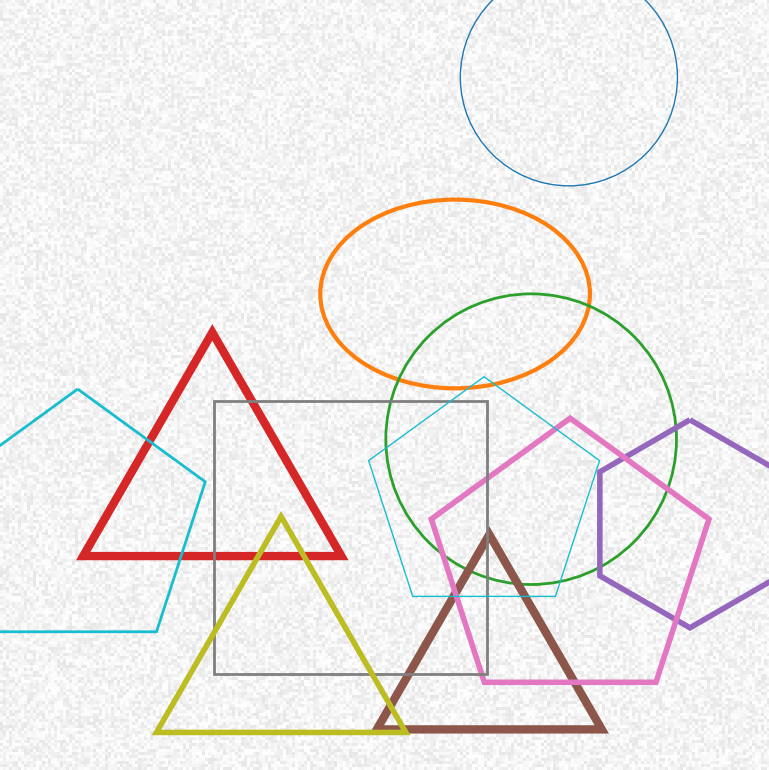[{"shape": "circle", "thickness": 0.5, "radius": 0.7, "center": [0.739, 0.9]}, {"shape": "oval", "thickness": 1.5, "radius": 0.88, "center": [0.591, 0.618]}, {"shape": "circle", "thickness": 1, "radius": 0.94, "center": [0.69, 0.43]}, {"shape": "triangle", "thickness": 3, "radius": 0.97, "center": [0.276, 0.375]}, {"shape": "hexagon", "thickness": 2, "radius": 0.68, "center": [0.896, 0.32]}, {"shape": "triangle", "thickness": 3, "radius": 0.84, "center": [0.635, 0.137]}, {"shape": "pentagon", "thickness": 2, "radius": 0.95, "center": [0.74, 0.267]}, {"shape": "square", "thickness": 1, "radius": 0.89, "center": [0.455, 0.302]}, {"shape": "triangle", "thickness": 2, "radius": 0.93, "center": [0.365, 0.142]}, {"shape": "pentagon", "thickness": 1, "radius": 0.87, "center": [0.101, 0.32]}, {"shape": "pentagon", "thickness": 0.5, "radius": 0.79, "center": [0.629, 0.353]}]